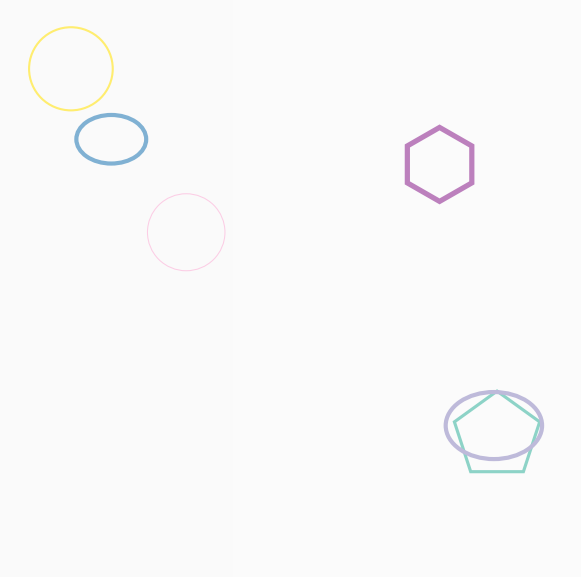[{"shape": "pentagon", "thickness": 1.5, "radius": 0.39, "center": [0.855, 0.245]}, {"shape": "oval", "thickness": 2, "radius": 0.41, "center": [0.85, 0.262]}, {"shape": "oval", "thickness": 2, "radius": 0.3, "center": [0.191, 0.758]}, {"shape": "circle", "thickness": 0.5, "radius": 0.33, "center": [0.32, 0.597]}, {"shape": "hexagon", "thickness": 2.5, "radius": 0.32, "center": [0.756, 0.714]}, {"shape": "circle", "thickness": 1, "radius": 0.36, "center": [0.122, 0.88]}]